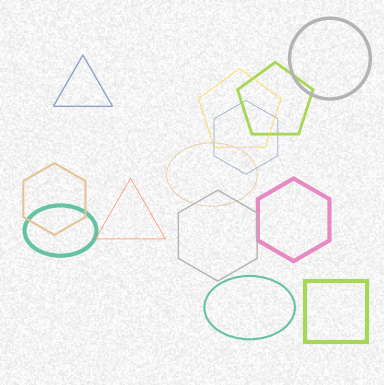[{"shape": "oval", "thickness": 1.5, "radius": 0.59, "center": [0.648, 0.201]}, {"shape": "oval", "thickness": 3, "radius": 0.47, "center": [0.157, 0.401]}, {"shape": "triangle", "thickness": 0.5, "radius": 0.52, "center": [0.339, 0.432]}, {"shape": "hexagon", "thickness": 0.5, "radius": 0.48, "center": [0.639, 0.643]}, {"shape": "triangle", "thickness": 1, "radius": 0.44, "center": [0.215, 0.768]}, {"shape": "hexagon", "thickness": 3, "radius": 0.54, "center": [0.763, 0.429]}, {"shape": "pentagon", "thickness": 2, "radius": 0.52, "center": [0.715, 0.735]}, {"shape": "square", "thickness": 3, "radius": 0.4, "center": [0.872, 0.191]}, {"shape": "pentagon", "thickness": 0.5, "radius": 0.56, "center": [0.623, 0.709]}, {"shape": "hexagon", "thickness": 1.5, "radius": 0.47, "center": [0.141, 0.483]}, {"shape": "oval", "thickness": 0.5, "radius": 0.59, "center": [0.551, 0.547]}, {"shape": "circle", "thickness": 2.5, "radius": 0.52, "center": [0.857, 0.848]}, {"shape": "hexagon", "thickness": 1, "radius": 0.59, "center": [0.566, 0.388]}]